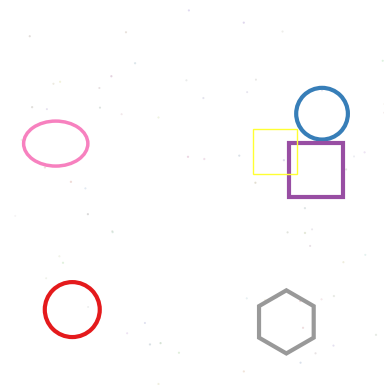[{"shape": "circle", "thickness": 3, "radius": 0.36, "center": [0.188, 0.196]}, {"shape": "circle", "thickness": 3, "radius": 0.34, "center": [0.836, 0.705]}, {"shape": "square", "thickness": 3, "radius": 0.35, "center": [0.822, 0.559]}, {"shape": "square", "thickness": 1, "radius": 0.29, "center": [0.714, 0.607]}, {"shape": "oval", "thickness": 2.5, "radius": 0.42, "center": [0.145, 0.627]}, {"shape": "hexagon", "thickness": 3, "radius": 0.41, "center": [0.744, 0.164]}]